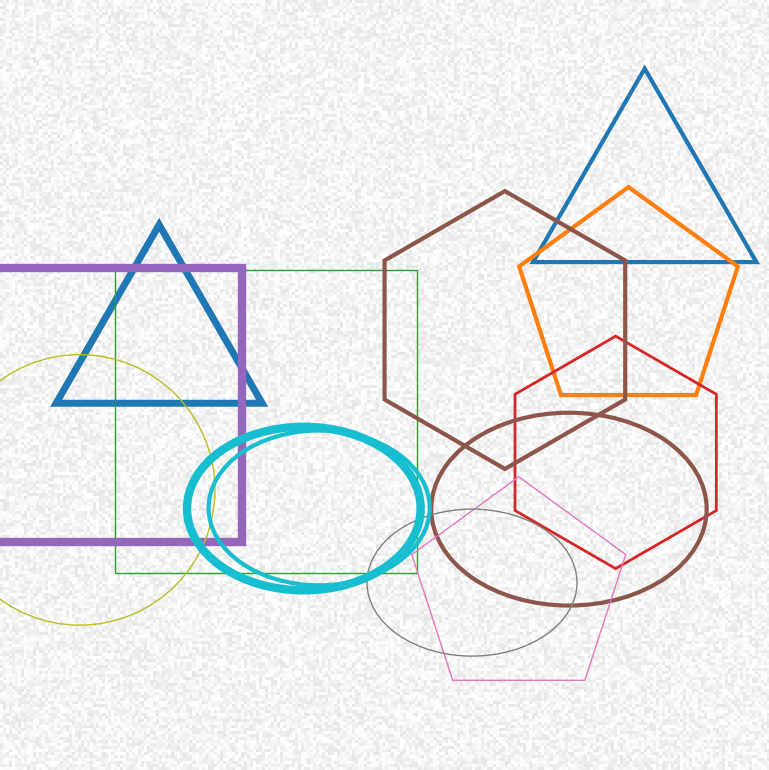[{"shape": "triangle", "thickness": 1.5, "radius": 0.84, "center": [0.837, 0.743]}, {"shape": "triangle", "thickness": 2.5, "radius": 0.77, "center": [0.207, 0.554]}, {"shape": "pentagon", "thickness": 1.5, "radius": 0.75, "center": [0.816, 0.608]}, {"shape": "square", "thickness": 0.5, "radius": 0.98, "center": [0.345, 0.453]}, {"shape": "hexagon", "thickness": 1, "radius": 0.75, "center": [0.8, 0.412]}, {"shape": "square", "thickness": 3, "radius": 0.89, "center": [0.136, 0.474]}, {"shape": "oval", "thickness": 1.5, "radius": 0.89, "center": [0.739, 0.339]}, {"shape": "hexagon", "thickness": 1.5, "radius": 0.9, "center": [0.656, 0.571]}, {"shape": "pentagon", "thickness": 0.5, "radius": 0.73, "center": [0.674, 0.235]}, {"shape": "oval", "thickness": 0.5, "radius": 0.68, "center": [0.613, 0.243]}, {"shape": "circle", "thickness": 0.5, "radius": 0.88, "center": [0.104, 0.364]}, {"shape": "oval", "thickness": 3, "radius": 0.76, "center": [0.395, 0.34]}, {"shape": "oval", "thickness": 1.5, "radius": 0.72, "center": [0.414, 0.34]}]